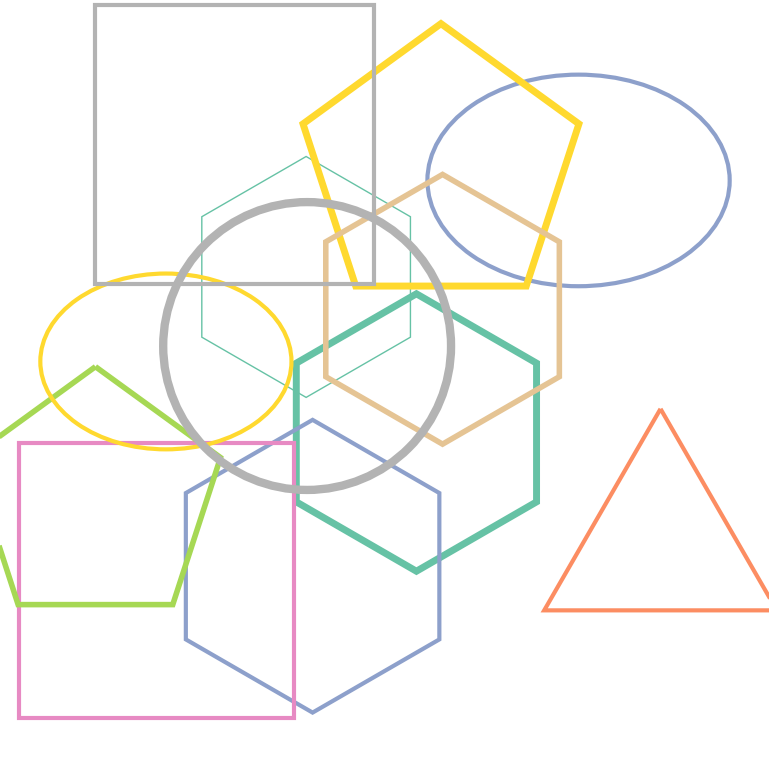[{"shape": "hexagon", "thickness": 0.5, "radius": 0.78, "center": [0.398, 0.64]}, {"shape": "hexagon", "thickness": 2.5, "radius": 0.9, "center": [0.541, 0.438]}, {"shape": "triangle", "thickness": 1.5, "radius": 0.87, "center": [0.858, 0.295]}, {"shape": "oval", "thickness": 1.5, "radius": 0.98, "center": [0.751, 0.766]}, {"shape": "hexagon", "thickness": 1.5, "radius": 0.95, "center": [0.406, 0.265]}, {"shape": "square", "thickness": 1.5, "radius": 0.89, "center": [0.203, 0.246]}, {"shape": "pentagon", "thickness": 2, "radius": 0.85, "center": [0.124, 0.353]}, {"shape": "pentagon", "thickness": 2.5, "radius": 0.94, "center": [0.573, 0.781]}, {"shape": "oval", "thickness": 1.5, "radius": 0.82, "center": [0.215, 0.531]}, {"shape": "hexagon", "thickness": 2, "radius": 0.88, "center": [0.575, 0.598]}, {"shape": "square", "thickness": 1.5, "radius": 0.9, "center": [0.304, 0.812]}, {"shape": "circle", "thickness": 3, "radius": 0.93, "center": [0.399, 0.551]}]